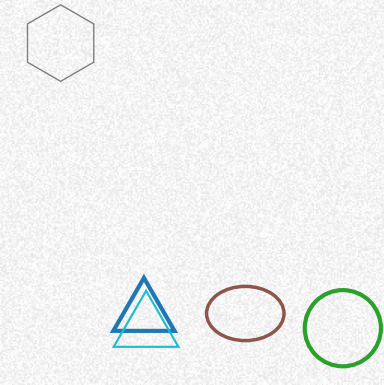[{"shape": "triangle", "thickness": 3, "radius": 0.46, "center": [0.374, 0.186]}, {"shape": "circle", "thickness": 3, "radius": 0.49, "center": [0.89, 0.148]}, {"shape": "oval", "thickness": 2.5, "radius": 0.5, "center": [0.637, 0.186]}, {"shape": "hexagon", "thickness": 1, "radius": 0.5, "center": [0.157, 0.888]}, {"shape": "triangle", "thickness": 1.5, "radius": 0.49, "center": [0.379, 0.148]}]